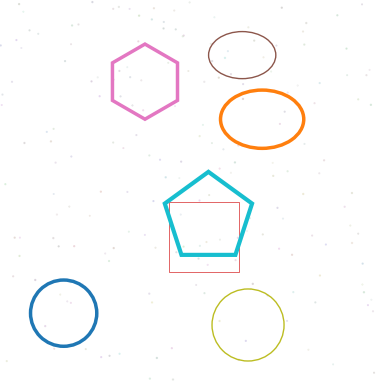[{"shape": "circle", "thickness": 2.5, "radius": 0.43, "center": [0.165, 0.187]}, {"shape": "oval", "thickness": 2.5, "radius": 0.54, "center": [0.681, 0.69]}, {"shape": "square", "thickness": 0.5, "radius": 0.45, "center": [0.53, 0.384]}, {"shape": "oval", "thickness": 1, "radius": 0.44, "center": [0.629, 0.857]}, {"shape": "hexagon", "thickness": 2.5, "radius": 0.49, "center": [0.377, 0.788]}, {"shape": "circle", "thickness": 1, "radius": 0.47, "center": [0.644, 0.156]}, {"shape": "pentagon", "thickness": 3, "radius": 0.6, "center": [0.541, 0.434]}]